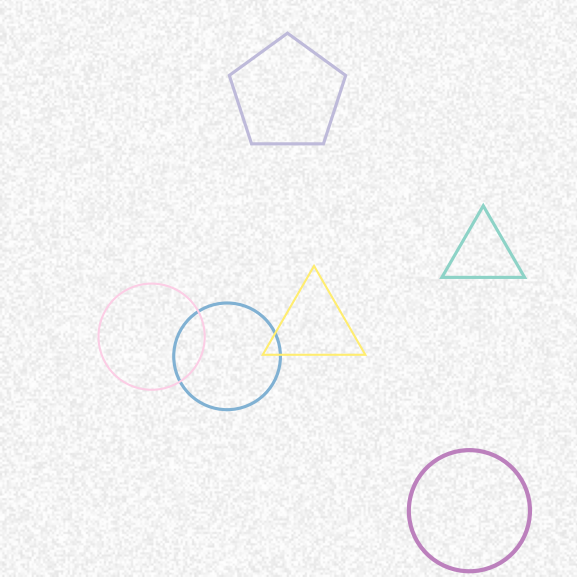[{"shape": "triangle", "thickness": 1.5, "radius": 0.41, "center": [0.837, 0.56]}, {"shape": "pentagon", "thickness": 1.5, "radius": 0.53, "center": [0.498, 0.836]}, {"shape": "circle", "thickness": 1.5, "radius": 0.46, "center": [0.393, 0.382]}, {"shape": "circle", "thickness": 1, "radius": 0.46, "center": [0.263, 0.416]}, {"shape": "circle", "thickness": 2, "radius": 0.52, "center": [0.813, 0.115]}, {"shape": "triangle", "thickness": 1, "radius": 0.51, "center": [0.544, 0.436]}]